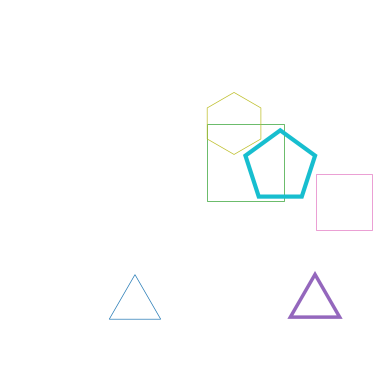[{"shape": "triangle", "thickness": 0.5, "radius": 0.39, "center": [0.351, 0.209]}, {"shape": "square", "thickness": 0.5, "radius": 0.5, "center": [0.637, 0.577]}, {"shape": "triangle", "thickness": 2.5, "radius": 0.37, "center": [0.818, 0.213]}, {"shape": "square", "thickness": 0.5, "radius": 0.37, "center": [0.893, 0.475]}, {"shape": "hexagon", "thickness": 0.5, "radius": 0.4, "center": [0.608, 0.679]}, {"shape": "pentagon", "thickness": 3, "radius": 0.48, "center": [0.728, 0.566]}]